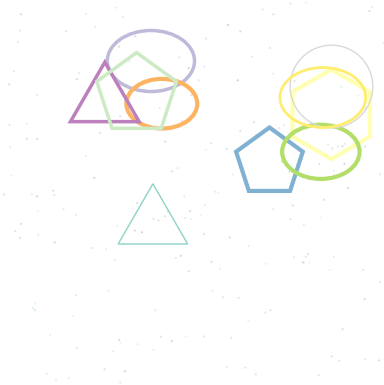[{"shape": "triangle", "thickness": 1, "radius": 0.52, "center": [0.397, 0.418]}, {"shape": "hexagon", "thickness": 3, "radius": 0.58, "center": [0.86, 0.703]}, {"shape": "oval", "thickness": 2.5, "radius": 0.57, "center": [0.392, 0.842]}, {"shape": "pentagon", "thickness": 3, "radius": 0.46, "center": [0.7, 0.578]}, {"shape": "oval", "thickness": 3, "radius": 0.46, "center": [0.42, 0.731]}, {"shape": "oval", "thickness": 3, "radius": 0.5, "center": [0.833, 0.606]}, {"shape": "circle", "thickness": 1, "radius": 0.54, "center": [0.861, 0.775]}, {"shape": "triangle", "thickness": 2.5, "radius": 0.52, "center": [0.272, 0.736]}, {"shape": "pentagon", "thickness": 2.5, "radius": 0.54, "center": [0.355, 0.755]}, {"shape": "oval", "thickness": 2, "radius": 0.56, "center": [0.838, 0.747]}]